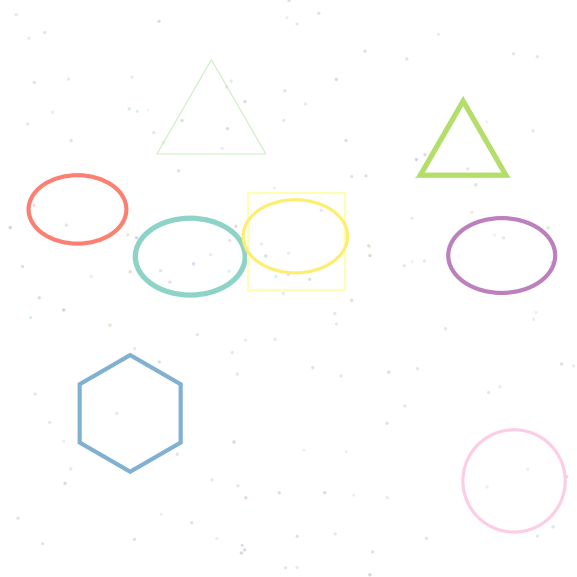[{"shape": "oval", "thickness": 2.5, "radius": 0.48, "center": [0.329, 0.555]}, {"shape": "square", "thickness": 1, "radius": 0.42, "center": [0.513, 0.581]}, {"shape": "oval", "thickness": 2, "radius": 0.42, "center": [0.134, 0.637]}, {"shape": "hexagon", "thickness": 2, "radius": 0.5, "center": [0.225, 0.283]}, {"shape": "triangle", "thickness": 2.5, "radius": 0.43, "center": [0.802, 0.739]}, {"shape": "circle", "thickness": 1.5, "radius": 0.44, "center": [0.89, 0.166]}, {"shape": "oval", "thickness": 2, "radius": 0.46, "center": [0.869, 0.557]}, {"shape": "triangle", "thickness": 0.5, "radius": 0.54, "center": [0.366, 0.787]}, {"shape": "oval", "thickness": 1.5, "radius": 0.45, "center": [0.511, 0.59]}]